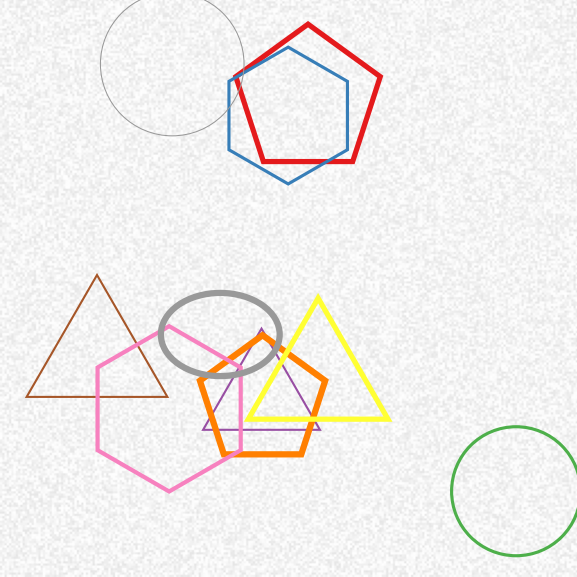[{"shape": "pentagon", "thickness": 2.5, "radius": 0.66, "center": [0.533, 0.826]}, {"shape": "hexagon", "thickness": 1.5, "radius": 0.59, "center": [0.499, 0.799]}, {"shape": "circle", "thickness": 1.5, "radius": 0.56, "center": [0.894, 0.149]}, {"shape": "triangle", "thickness": 1, "radius": 0.58, "center": [0.453, 0.313]}, {"shape": "pentagon", "thickness": 3, "radius": 0.57, "center": [0.455, 0.305]}, {"shape": "triangle", "thickness": 2.5, "radius": 0.7, "center": [0.551, 0.343]}, {"shape": "triangle", "thickness": 1, "radius": 0.7, "center": [0.168, 0.382]}, {"shape": "hexagon", "thickness": 2, "radius": 0.72, "center": [0.293, 0.291]}, {"shape": "circle", "thickness": 0.5, "radius": 0.62, "center": [0.298, 0.888]}, {"shape": "oval", "thickness": 3, "radius": 0.51, "center": [0.381, 0.42]}]